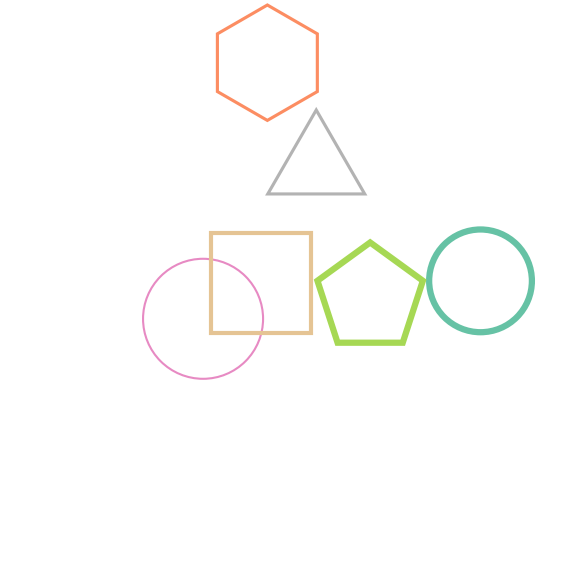[{"shape": "circle", "thickness": 3, "radius": 0.44, "center": [0.832, 0.513]}, {"shape": "hexagon", "thickness": 1.5, "radius": 0.5, "center": [0.463, 0.891]}, {"shape": "circle", "thickness": 1, "radius": 0.52, "center": [0.352, 0.447]}, {"shape": "pentagon", "thickness": 3, "radius": 0.48, "center": [0.641, 0.483]}, {"shape": "square", "thickness": 2, "radius": 0.43, "center": [0.453, 0.509]}, {"shape": "triangle", "thickness": 1.5, "radius": 0.48, "center": [0.548, 0.712]}]